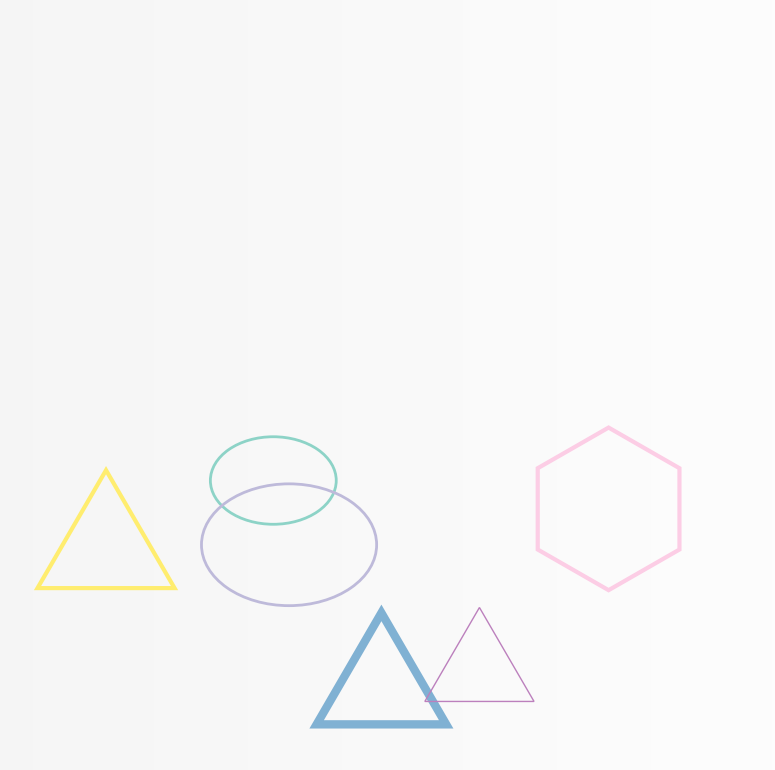[{"shape": "oval", "thickness": 1, "radius": 0.41, "center": [0.353, 0.376]}, {"shape": "oval", "thickness": 1, "radius": 0.57, "center": [0.373, 0.293]}, {"shape": "triangle", "thickness": 3, "radius": 0.48, "center": [0.492, 0.108]}, {"shape": "hexagon", "thickness": 1.5, "radius": 0.53, "center": [0.785, 0.339]}, {"shape": "triangle", "thickness": 0.5, "radius": 0.41, "center": [0.619, 0.13]}, {"shape": "triangle", "thickness": 1.5, "radius": 0.51, "center": [0.137, 0.287]}]